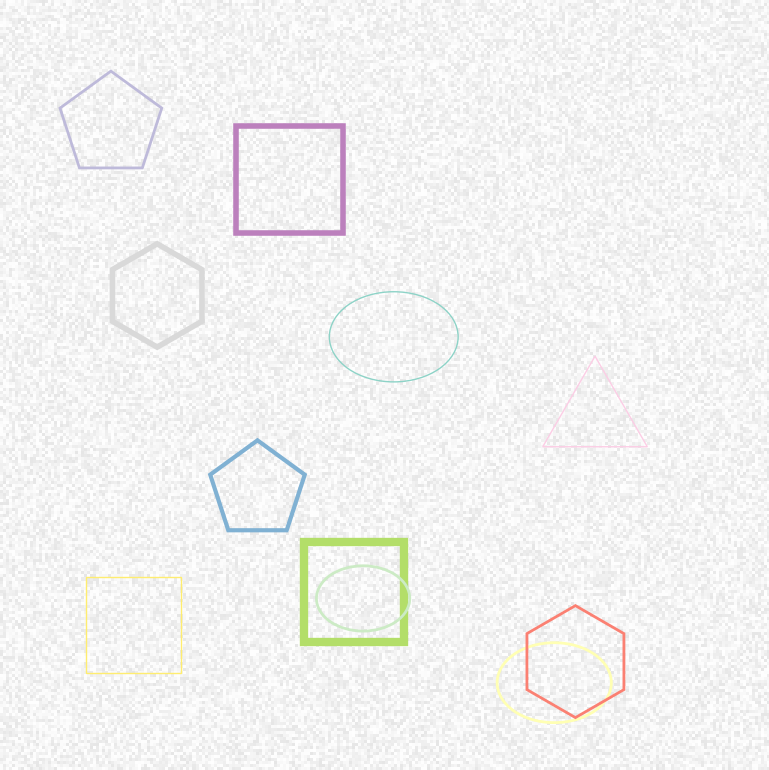[{"shape": "oval", "thickness": 0.5, "radius": 0.42, "center": [0.511, 0.563]}, {"shape": "oval", "thickness": 1, "radius": 0.37, "center": [0.72, 0.113]}, {"shape": "pentagon", "thickness": 1, "radius": 0.35, "center": [0.144, 0.838]}, {"shape": "hexagon", "thickness": 1, "radius": 0.36, "center": [0.747, 0.141]}, {"shape": "pentagon", "thickness": 1.5, "radius": 0.32, "center": [0.334, 0.364]}, {"shape": "square", "thickness": 3, "radius": 0.32, "center": [0.459, 0.231]}, {"shape": "triangle", "thickness": 0.5, "radius": 0.39, "center": [0.773, 0.459]}, {"shape": "hexagon", "thickness": 2, "radius": 0.34, "center": [0.204, 0.616]}, {"shape": "square", "thickness": 2, "radius": 0.35, "center": [0.376, 0.767]}, {"shape": "oval", "thickness": 1, "radius": 0.3, "center": [0.472, 0.223]}, {"shape": "square", "thickness": 0.5, "radius": 0.31, "center": [0.173, 0.188]}]